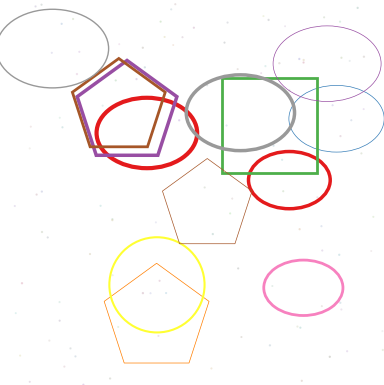[{"shape": "oval", "thickness": 3, "radius": 0.65, "center": [0.381, 0.655]}, {"shape": "oval", "thickness": 2.5, "radius": 0.53, "center": [0.752, 0.532]}, {"shape": "oval", "thickness": 0.5, "radius": 0.62, "center": [0.874, 0.692]}, {"shape": "square", "thickness": 2, "radius": 0.62, "center": [0.7, 0.674]}, {"shape": "pentagon", "thickness": 2.5, "radius": 0.68, "center": [0.33, 0.707]}, {"shape": "oval", "thickness": 0.5, "radius": 0.7, "center": [0.85, 0.835]}, {"shape": "pentagon", "thickness": 0.5, "radius": 0.72, "center": [0.407, 0.173]}, {"shape": "circle", "thickness": 1.5, "radius": 0.62, "center": [0.408, 0.26]}, {"shape": "pentagon", "thickness": 0.5, "radius": 0.61, "center": [0.538, 0.466]}, {"shape": "pentagon", "thickness": 2, "radius": 0.63, "center": [0.309, 0.721]}, {"shape": "oval", "thickness": 2, "radius": 0.51, "center": [0.788, 0.252]}, {"shape": "oval", "thickness": 2.5, "radius": 0.7, "center": [0.624, 0.707]}, {"shape": "oval", "thickness": 1, "radius": 0.73, "center": [0.136, 0.874]}]